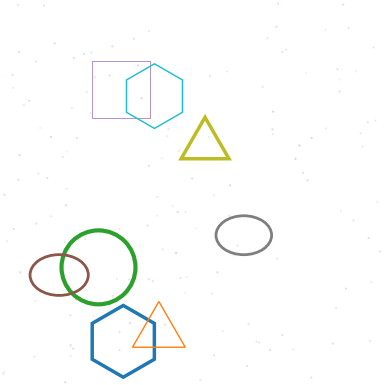[{"shape": "hexagon", "thickness": 2.5, "radius": 0.47, "center": [0.32, 0.113]}, {"shape": "triangle", "thickness": 1, "radius": 0.4, "center": [0.413, 0.138]}, {"shape": "circle", "thickness": 3, "radius": 0.48, "center": [0.256, 0.306]}, {"shape": "square", "thickness": 0.5, "radius": 0.37, "center": [0.314, 0.768]}, {"shape": "oval", "thickness": 2, "radius": 0.38, "center": [0.154, 0.286]}, {"shape": "oval", "thickness": 2, "radius": 0.36, "center": [0.633, 0.389]}, {"shape": "triangle", "thickness": 2.5, "radius": 0.36, "center": [0.533, 0.624]}, {"shape": "hexagon", "thickness": 1, "radius": 0.42, "center": [0.401, 0.75]}]